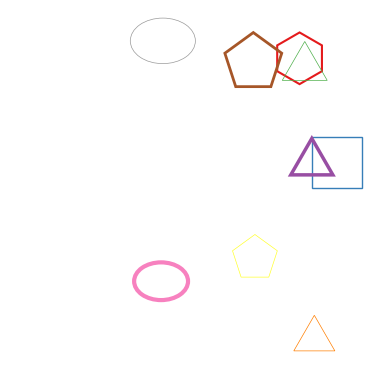[{"shape": "hexagon", "thickness": 1.5, "radius": 0.34, "center": [0.778, 0.849]}, {"shape": "square", "thickness": 1, "radius": 0.33, "center": [0.874, 0.578]}, {"shape": "triangle", "thickness": 0.5, "radius": 0.34, "center": [0.792, 0.825]}, {"shape": "triangle", "thickness": 2.5, "radius": 0.32, "center": [0.81, 0.577]}, {"shape": "triangle", "thickness": 0.5, "radius": 0.31, "center": [0.816, 0.119]}, {"shape": "pentagon", "thickness": 0.5, "radius": 0.31, "center": [0.662, 0.33]}, {"shape": "pentagon", "thickness": 2, "radius": 0.39, "center": [0.658, 0.838]}, {"shape": "oval", "thickness": 3, "radius": 0.35, "center": [0.418, 0.27]}, {"shape": "oval", "thickness": 0.5, "radius": 0.42, "center": [0.423, 0.894]}]